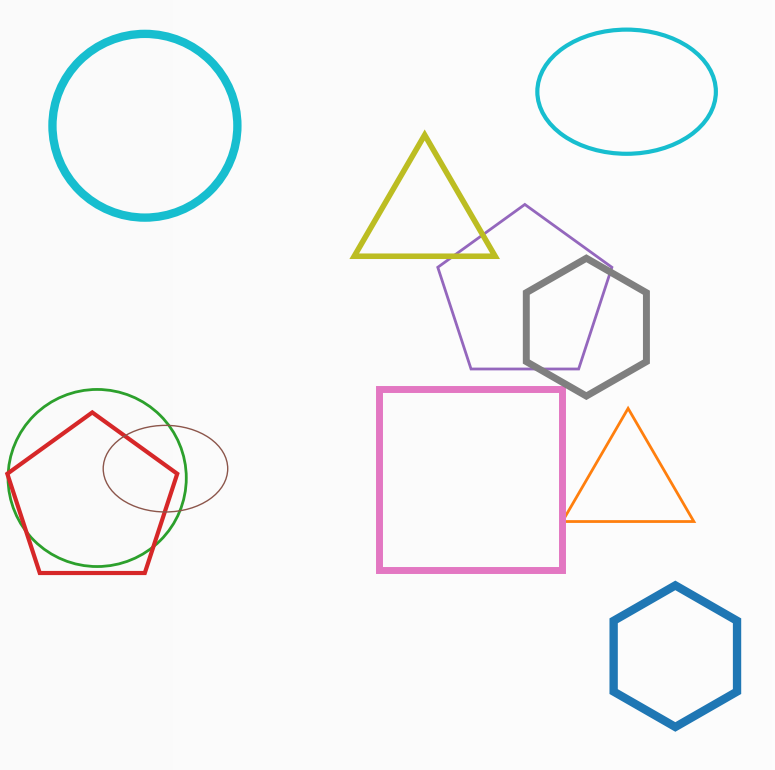[{"shape": "hexagon", "thickness": 3, "radius": 0.46, "center": [0.871, 0.148]}, {"shape": "triangle", "thickness": 1, "radius": 0.49, "center": [0.81, 0.372]}, {"shape": "circle", "thickness": 1, "radius": 0.57, "center": [0.125, 0.379]}, {"shape": "pentagon", "thickness": 1.5, "radius": 0.58, "center": [0.119, 0.349]}, {"shape": "pentagon", "thickness": 1, "radius": 0.59, "center": [0.677, 0.616]}, {"shape": "oval", "thickness": 0.5, "radius": 0.4, "center": [0.214, 0.391]}, {"shape": "square", "thickness": 2.5, "radius": 0.59, "center": [0.607, 0.378]}, {"shape": "hexagon", "thickness": 2.5, "radius": 0.45, "center": [0.757, 0.575]}, {"shape": "triangle", "thickness": 2, "radius": 0.53, "center": [0.548, 0.72]}, {"shape": "oval", "thickness": 1.5, "radius": 0.58, "center": [0.809, 0.881]}, {"shape": "circle", "thickness": 3, "radius": 0.6, "center": [0.187, 0.837]}]